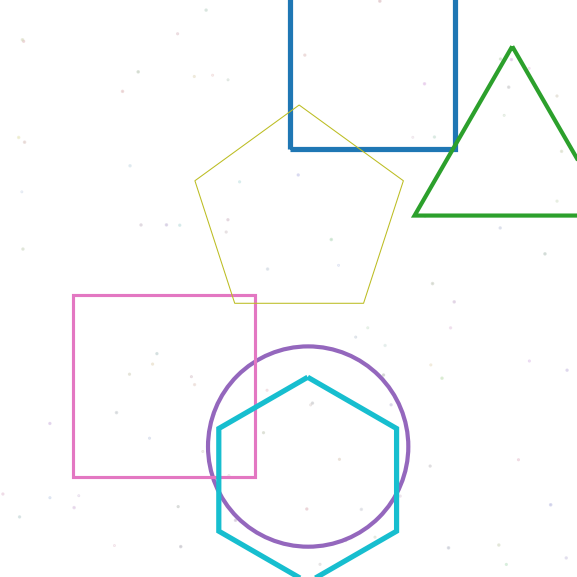[{"shape": "square", "thickness": 2.5, "radius": 0.72, "center": [0.645, 0.884]}, {"shape": "triangle", "thickness": 2, "radius": 0.98, "center": [0.887, 0.724]}, {"shape": "circle", "thickness": 2, "radius": 0.87, "center": [0.534, 0.226]}, {"shape": "square", "thickness": 1.5, "radius": 0.79, "center": [0.284, 0.331]}, {"shape": "pentagon", "thickness": 0.5, "radius": 0.95, "center": [0.518, 0.628]}, {"shape": "hexagon", "thickness": 2.5, "radius": 0.89, "center": [0.533, 0.168]}]